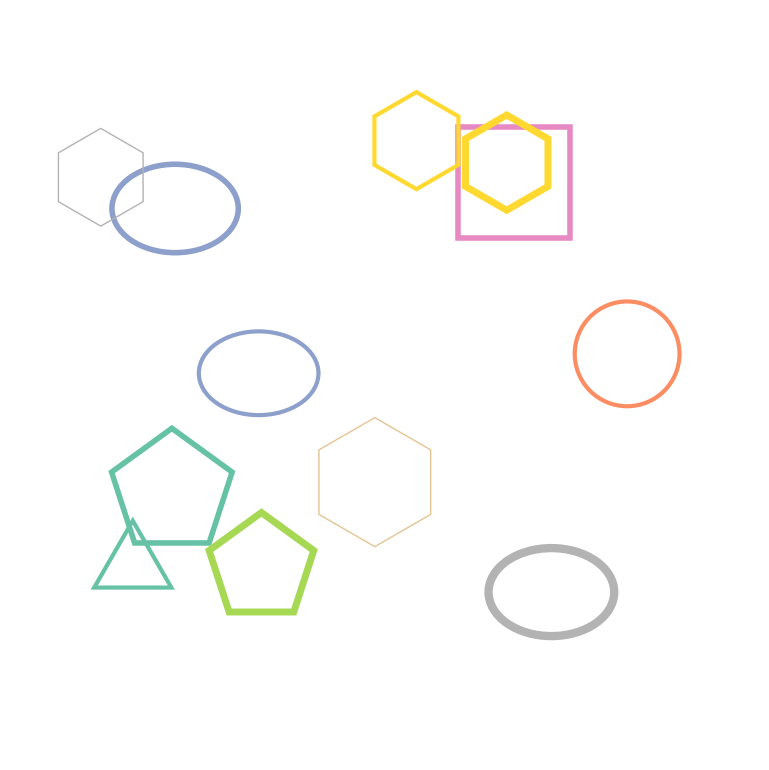[{"shape": "triangle", "thickness": 1.5, "radius": 0.29, "center": [0.172, 0.266]}, {"shape": "pentagon", "thickness": 2, "radius": 0.41, "center": [0.223, 0.361]}, {"shape": "circle", "thickness": 1.5, "radius": 0.34, "center": [0.814, 0.54]}, {"shape": "oval", "thickness": 1.5, "radius": 0.39, "center": [0.336, 0.515]}, {"shape": "oval", "thickness": 2, "radius": 0.41, "center": [0.227, 0.729]}, {"shape": "square", "thickness": 2, "radius": 0.36, "center": [0.668, 0.763]}, {"shape": "pentagon", "thickness": 2.5, "radius": 0.36, "center": [0.34, 0.263]}, {"shape": "hexagon", "thickness": 1.5, "radius": 0.31, "center": [0.541, 0.817]}, {"shape": "hexagon", "thickness": 2.5, "radius": 0.31, "center": [0.658, 0.789]}, {"shape": "hexagon", "thickness": 0.5, "radius": 0.42, "center": [0.487, 0.374]}, {"shape": "hexagon", "thickness": 0.5, "radius": 0.32, "center": [0.131, 0.77]}, {"shape": "oval", "thickness": 3, "radius": 0.41, "center": [0.716, 0.231]}]